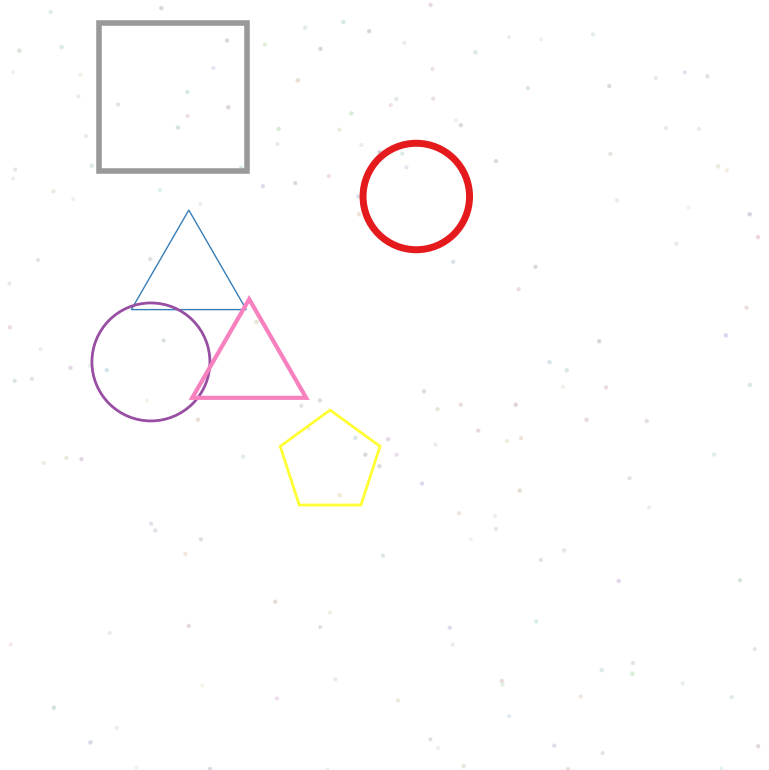[{"shape": "circle", "thickness": 2.5, "radius": 0.35, "center": [0.541, 0.745]}, {"shape": "triangle", "thickness": 0.5, "radius": 0.43, "center": [0.245, 0.641]}, {"shape": "circle", "thickness": 1, "radius": 0.38, "center": [0.196, 0.53]}, {"shape": "pentagon", "thickness": 1, "radius": 0.34, "center": [0.429, 0.399]}, {"shape": "triangle", "thickness": 1.5, "radius": 0.43, "center": [0.324, 0.526]}, {"shape": "square", "thickness": 2, "radius": 0.48, "center": [0.225, 0.874]}]